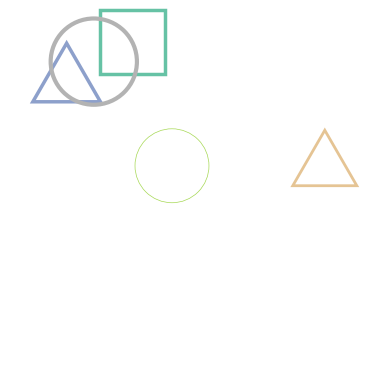[{"shape": "square", "thickness": 2.5, "radius": 0.42, "center": [0.344, 0.891]}, {"shape": "triangle", "thickness": 2.5, "radius": 0.51, "center": [0.173, 0.786]}, {"shape": "circle", "thickness": 0.5, "radius": 0.48, "center": [0.447, 0.569]}, {"shape": "triangle", "thickness": 2, "radius": 0.48, "center": [0.844, 0.566]}, {"shape": "circle", "thickness": 3, "radius": 0.56, "center": [0.244, 0.84]}]